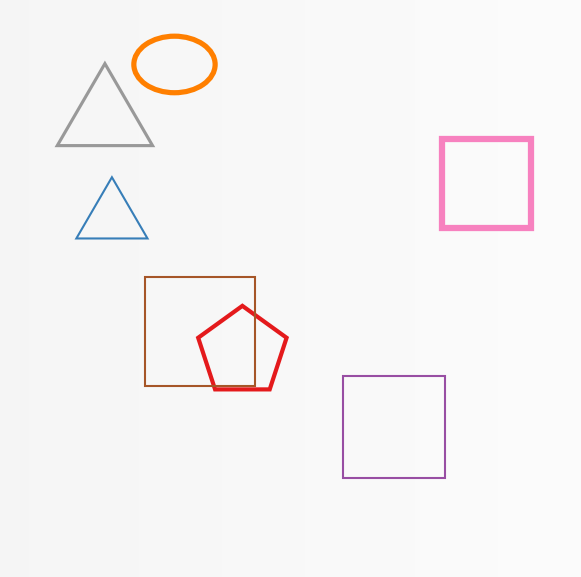[{"shape": "pentagon", "thickness": 2, "radius": 0.4, "center": [0.417, 0.39]}, {"shape": "triangle", "thickness": 1, "radius": 0.35, "center": [0.193, 0.622]}, {"shape": "square", "thickness": 1, "radius": 0.44, "center": [0.678, 0.259]}, {"shape": "oval", "thickness": 2.5, "radius": 0.35, "center": [0.3, 0.888]}, {"shape": "square", "thickness": 1, "radius": 0.47, "center": [0.344, 0.425]}, {"shape": "square", "thickness": 3, "radius": 0.38, "center": [0.837, 0.681]}, {"shape": "triangle", "thickness": 1.5, "radius": 0.47, "center": [0.18, 0.794]}]